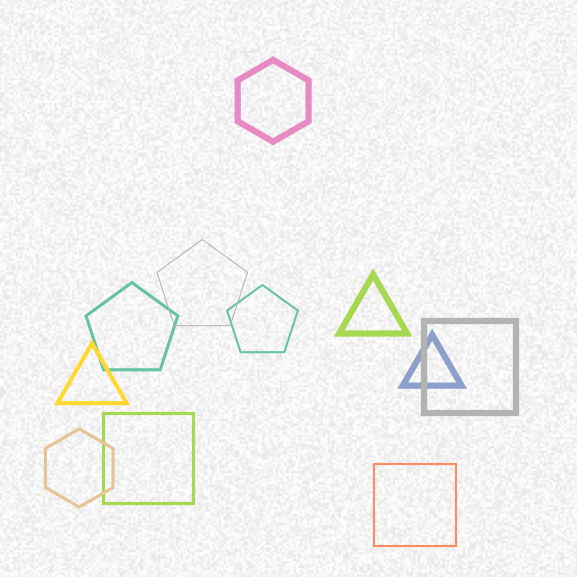[{"shape": "pentagon", "thickness": 1.5, "radius": 0.42, "center": [0.228, 0.426]}, {"shape": "pentagon", "thickness": 1, "radius": 0.32, "center": [0.454, 0.441]}, {"shape": "square", "thickness": 1, "radius": 0.35, "center": [0.718, 0.124]}, {"shape": "triangle", "thickness": 3, "radius": 0.29, "center": [0.748, 0.361]}, {"shape": "hexagon", "thickness": 3, "radius": 0.35, "center": [0.473, 0.825]}, {"shape": "triangle", "thickness": 3, "radius": 0.34, "center": [0.646, 0.456]}, {"shape": "square", "thickness": 1.5, "radius": 0.39, "center": [0.256, 0.206]}, {"shape": "triangle", "thickness": 2, "radius": 0.35, "center": [0.159, 0.336]}, {"shape": "hexagon", "thickness": 1.5, "radius": 0.34, "center": [0.137, 0.189]}, {"shape": "pentagon", "thickness": 0.5, "radius": 0.41, "center": [0.35, 0.502]}, {"shape": "square", "thickness": 3, "radius": 0.4, "center": [0.814, 0.363]}]